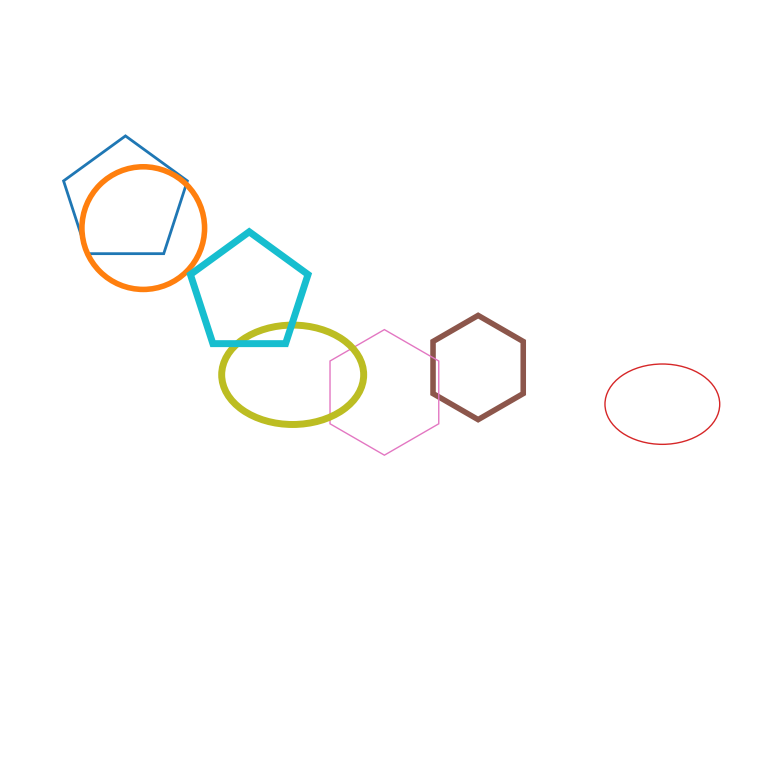[{"shape": "pentagon", "thickness": 1, "radius": 0.42, "center": [0.163, 0.739]}, {"shape": "circle", "thickness": 2, "radius": 0.4, "center": [0.186, 0.704]}, {"shape": "oval", "thickness": 0.5, "radius": 0.37, "center": [0.86, 0.475]}, {"shape": "hexagon", "thickness": 2, "radius": 0.34, "center": [0.621, 0.523]}, {"shape": "hexagon", "thickness": 0.5, "radius": 0.41, "center": [0.499, 0.49]}, {"shape": "oval", "thickness": 2.5, "radius": 0.46, "center": [0.38, 0.513]}, {"shape": "pentagon", "thickness": 2.5, "radius": 0.4, "center": [0.324, 0.619]}]